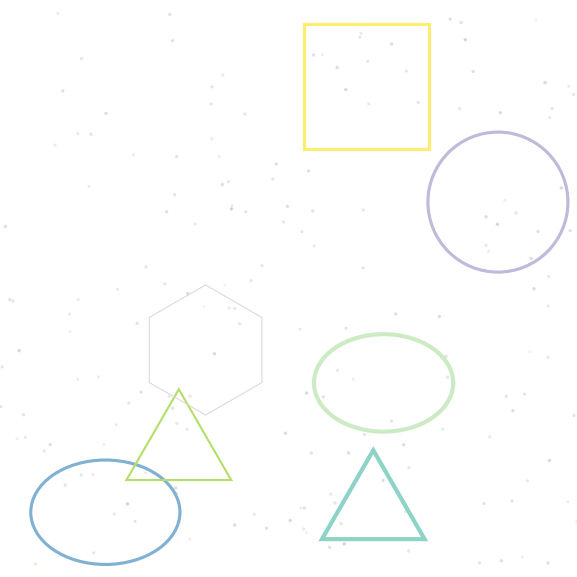[{"shape": "triangle", "thickness": 2, "radius": 0.51, "center": [0.646, 0.117]}, {"shape": "circle", "thickness": 1.5, "radius": 0.61, "center": [0.862, 0.649]}, {"shape": "oval", "thickness": 1.5, "radius": 0.65, "center": [0.182, 0.112]}, {"shape": "triangle", "thickness": 1, "radius": 0.52, "center": [0.31, 0.22]}, {"shape": "hexagon", "thickness": 0.5, "radius": 0.56, "center": [0.356, 0.393]}, {"shape": "oval", "thickness": 2, "radius": 0.6, "center": [0.664, 0.336]}, {"shape": "square", "thickness": 1.5, "radius": 0.54, "center": [0.634, 0.849]}]